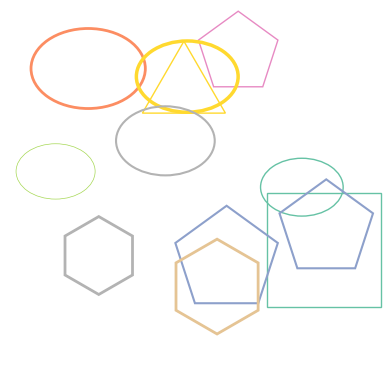[{"shape": "square", "thickness": 1, "radius": 0.74, "center": [0.841, 0.351]}, {"shape": "oval", "thickness": 1, "radius": 0.54, "center": [0.784, 0.514]}, {"shape": "oval", "thickness": 2, "radius": 0.74, "center": [0.229, 0.822]}, {"shape": "pentagon", "thickness": 1.5, "radius": 0.7, "center": [0.589, 0.326]}, {"shape": "pentagon", "thickness": 1.5, "radius": 0.64, "center": [0.847, 0.406]}, {"shape": "pentagon", "thickness": 1, "radius": 0.54, "center": [0.619, 0.862]}, {"shape": "oval", "thickness": 0.5, "radius": 0.51, "center": [0.144, 0.555]}, {"shape": "triangle", "thickness": 1, "radius": 0.62, "center": [0.478, 0.768]}, {"shape": "oval", "thickness": 2.5, "radius": 0.66, "center": [0.486, 0.801]}, {"shape": "hexagon", "thickness": 2, "radius": 0.62, "center": [0.564, 0.256]}, {"shape": "oval", "thickness": 1.5, "radius": 0.64, "center": [0.43, 0.634]}, {"shape": "hexagon", "thickness": 2, "radius": 0.51, "center": [0.257, 0.336]}]